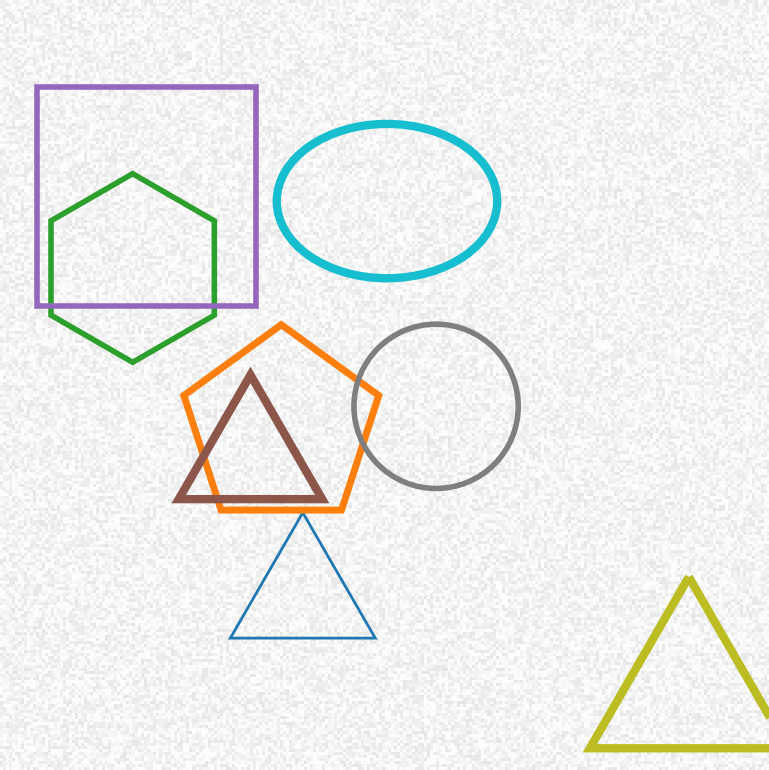[{"shape": "triangle", "thickness": 1, "radius": 0.54, "center": [0.393, 0.226]}, {"shape": "pentagon", "thickness": 2.5, "radius": 0.67, "center": [0.365, 0.445]}, {"shape": "hexagon", "thickness": 2, "radius": 0.61, "center": [0.172, 0.652]}, {"shape": "square", "thickness": 2, "radius": 0.71, "center": [0.19, 0.745]}, {"shape": "triangle", "thickness": 3, "radius": 0.54, "center": [0.325, 0.406]}, {"shape": "circle", "thickness": 2, "radius": 0.53, "center": [0.566, 0.472]}, {"shape": "triangle", "thickness": 3, "radius": 0.74, "center": [0.895, 0.102]}, {"shape": "oval", "thickness": 3, "radius": 0.72, "center": [0.503, 0.739]}]